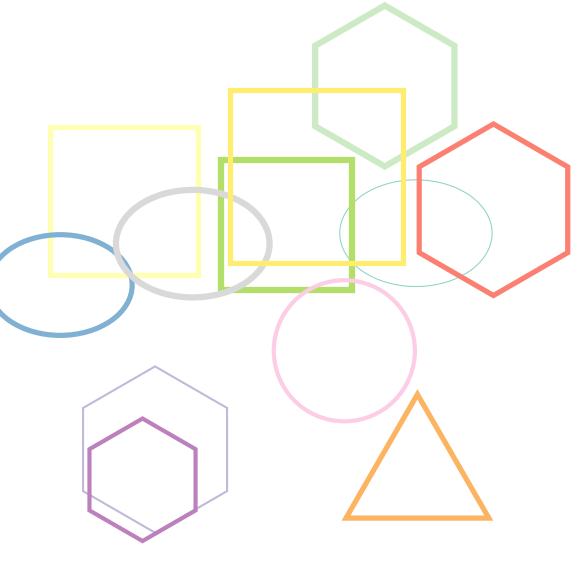[{"shape": "oval", "thickness": 0.5, "radius": 0.66, "center": [0.72, 0.595]}, {"shape": "square", "thickness": 2.5, "radius": 0.64, "center": [0.215, 0.651]}, {"shape": "hexagon", "thickness": 1, "radius": 0.72, "center": [0.268, 0.221]}, {"shape": "hexagon", "thickness": 2.5, "radius": 0.74, "center": [0.854, 0.636]}, {"shape": "oval", "thickness": 2.5, "radius": 0.62, "center": [0.104, 0.506]}, {"shape": "triangle", "thickness": 2.5, "radius": 0.71, "center": [0.723, 0.173]}, {"shape": "square", "thickness": 3, "radius": 0.56, "center": [0.496, 0.609]}, {"shape": "circle", "thickness": 2, "radius": 0.61, "center": [0.596, 0.392]}, {"shape": "oval", "thickness": 3, "radius": 0.66, "center": [0.334, 0.577]}, {"shape": "hexagon", "thickness": 2, "radius": 0.53, "center": [0.247, 0.168]}, {"shape": "hexagon", "thickness": 3, "radius": 0.7, "center": [0.666, 0.85]}, {"shape": "square", "thickness": 2.5, "radius": 0.75, "center": [0.549, 0.693]}]